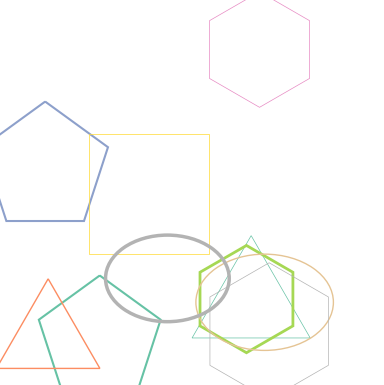[{"shape": "pentagon", "thickness": 1.5, "radius": 0.83, "center": [0.259, 0.118]}, {"shape": "triangle", "thickness": 0.5, "radius": 0.89, "center": [0.652, 0.211]}, {"shape": "triangle", "thickness": 1, "radius": 0.78, "center": [0.125, 0.121]}, {"shape": "pentagon", "thickness": 1.5, "radius": 0.86, "center": [0.117, 0.565]}, {"shape": "hexagon", "thickness": 0.5, "radius": 0.75, "center": [0.674, 0.871]}, {"shape": "hexagon", "thickness": 2, "radius": 0.7, "center": [0.64, 0.223]}, {"shape": "square", "thickness": 0.5, "radius": 0.78, "center": [0.387, 0.497]}, {"shape": "oval", "thickness": 1, "radius": 0.89, "center": [0.687, 0.215]}, {"shape": "oval", "thickness": 2.5, "radius": 0.8, "center": [0.435, 0.277]}, {"shape": "hexagon", "thickness": 0.5, "radius": 0.89, "center": [0.699, 0.14]}]